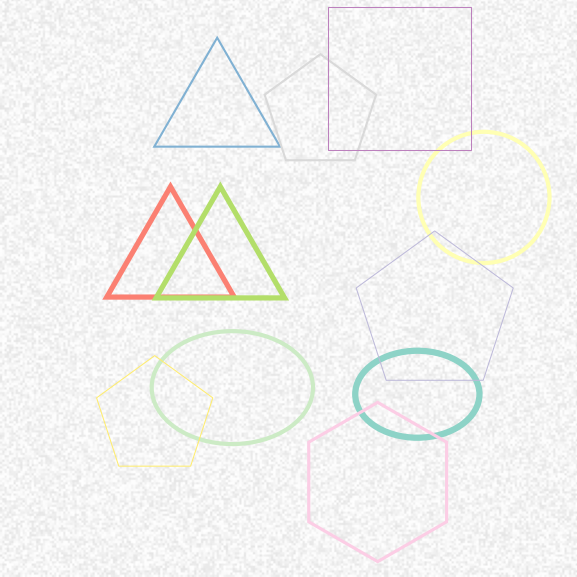[{"shape": "oval", "thickness": 3, "radius": 0.54, "center": [0.723, 0.316]}, {"shape": "circle", "thickness": 2, "radius": 0.57, "center": [0.838, 0.657]}, {"shape": "pentagon", "thickness": 0.5, "radius": 0.71, "center": [0.753, 0.456]}, {"shape": "triangle", "thickness": 2.5, "radius": 0.64, "center": [0.295, 0.548]}, {"shape": "triangle", "thickness": 1, "radius": 0.63, "center": [0.376, 0.808]}, {"shape": "triangle", "thickness": 2.5, "radius": 0.64, "center": [0.382, 0.547]}, {"shape": "hexagon", "thickness": 1.5, "radius": 0.69, "center": [0.654, 0.165]}, {"shape": "pentagon", "thickness": 1, "radius": 0.51, "center": [0.555, 0.804]}, {"shape": "square", "thickness": 0.5, "radius": 0.62, "center": [0.692, 0.863]}, {"shape": "oval", "thickness": 2, "radius": 0.7, "center": [0.402, 0.328]}, {"shape": "pentagon", "thickness": 0.5, "radius": 0.53, "center": [0.268, 0.278]}]